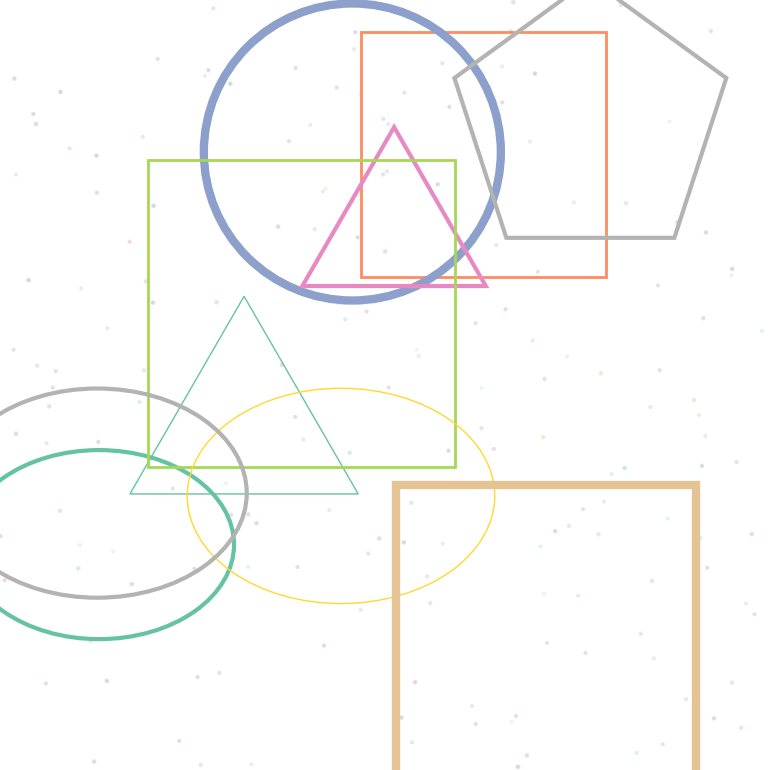[{"shape": "oval", "thickness": 1.5, "radius": 0.88, "center": [0.129, 0.293]}, {"shape": "triangle", "thickness": 0.5, "radius": 0.86, "center": [0.317, 0.444]}, {"shape": "square", "thickness": 1, "radius": 0.79, "center": [0.628, 0.799]}, {"shape": "circle", "thickness": 3, "radius": 0.96, "center": [0.458, 0.803]}, {"shape": "triangle", "thickness": 1.5, "radius": 0.69, "center": [0.512, 0.697]}, {"shape": "square", "thickness": 1, "radius": 1.0, "center": [0.391, 0.593]}, {"shape": "oval", "thickness": 0.5, "radius": 1.0, "center": [0.443, 0.356]}, {"shape": "square", "thickness": 3, "radius": 0.97, "center": [0.709, 0.176]}, {"shape": "oval", "thickness": 1.5, "radius": 0.97, "center": [0.126, 0.36]}, {"shape": "pentagon", "thickness": 1.5, "radius": 0.93, "center": [0.767, 0.841]}]